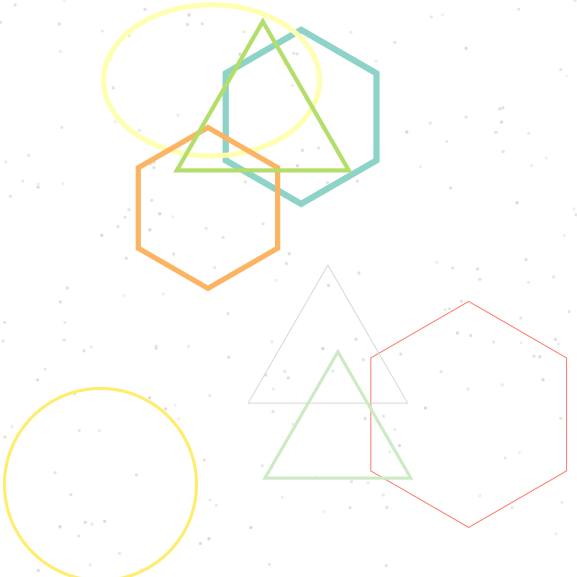[{"shape": "hexagon", "thickness": 3, "radius": 0.75, "center": [0.521, 0.797]}, {"shape": "oval", "thickness": 2.5, "radius": 0.93, "center": [0.366, 0.86]}, {"shape": "hexagon", "thickness": 0.5, "radius": 0.98, "center": [0.812, 0.282]}, {"shape": "hexagon", "thickness": 2.5, "radius": 0.7, "center": [0.36, 0.639]}, {"shape": "triangle", "thickness": 2, "radius": 0.86, "center": [0.455, 0.79]}, {"shape": "triangle", "thickness": 0.5, "radius": 0.8, "center": [0.568, 0.381]}, {"shape": "triangle", "thickness": 1.5, "radius": 0.73, "center": [0.585, 0.244]}, {"shape": "circle", "thickness": 1.5, "radius": 0.83, "center": [0.174, 0.16]}]